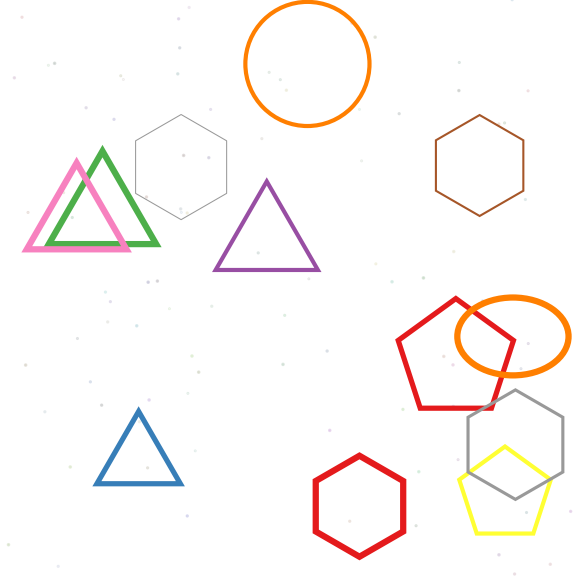[{"shape": "hexagon", "thickness": 3, "radius": 0.44, "center": [0.622, 0.123]}, {"shape": "pentagon", "thickness": 2.5, "radius": 0.52, "center": [0.789, 0.377]}, {"shape": "triangle", "thickness": 2.5, "radius": 0.42, "center": [0.24, 0.203]}, {"shape": "triangle", "thickness": 3, "radius": 0.54, "center": [0.177, 0.63]}, {"shape": "triangle", "thickness": 2, "radius": 0.51, "center": [0.462, 0.583]}, {"shape": "oval", "thickness": 3, "radius": 0.48, "center": [0.888, 0.417]}, {"shape": "circle", "thickness": 2, "radius": 0.54, "center": [0.532, 0.888]}, {"shape": "pentagon", "thickness": 2, "radius": 0.42, "center": [0.874, 0.143]}, {"shape": "hexagon", "thickness": 1, "radius": 0.44, "center": [0.831, 0.713]}, {"shape": "triangle", "thickness": 3, "radius": 0.5, "center": [0.133, 0.617]}, {"shape": "hexagon", "thickness": 1.5, "radius": 0.47, "center": [0.893, 0.229]}, {"shape": "hexagon", "thickness": 0.5, "radius": 0.46, "center": [0.314, 0.71]}]